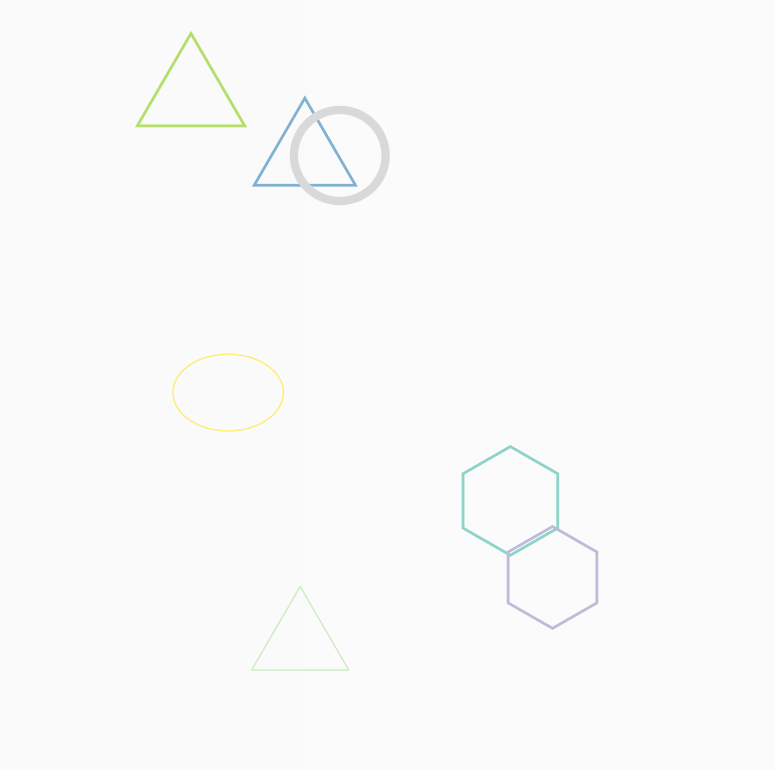[{"shape": "hexagon", "thickness": 1, "radius": 0.35, "center": [0.659, 0.349]}, {"shape": "hexagon", "thickness": 1, "radius": 0.33, "center": [0.713, 0.25]}, {"shape": "triangle", "thickness": 1, "radius": 0.38, "center": [0.393, 0.797]}, {"shape": "triangle", "thickness": 1, "radius": 0.4, "center": [0.246, 0.877]}, {"shape": "circle", "thickness": 3, "radius": 0.3, "center": [0.438, 0.798]}, {"shape": "triangle", "thickness": 0.5, "radius": 0.36, "center": [0.387, 0.166]}, {"shape": "oval", "thickness": 0.5, "radius": 0.36, "center": [0.294, 0.49]}]